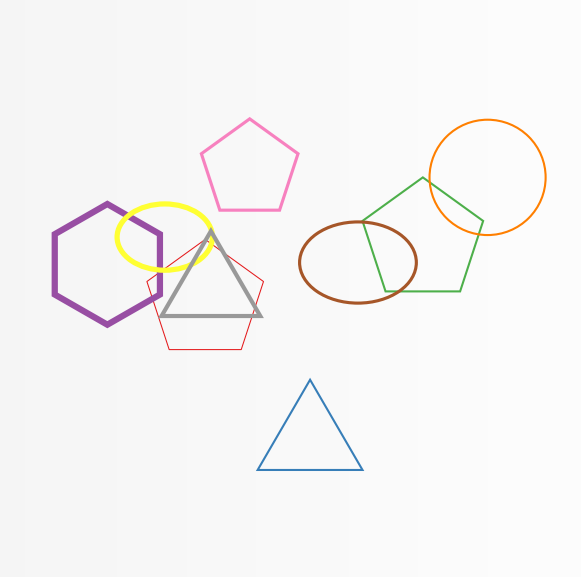[{"shape": "pentagon", "thickness": 0.5, "radius": 0.53, "center": [0.353, 0.479]}, {"shape": "triangle", "thickness": 1, "radius": 0.52, "center": [0.533, 0.237]}, {"shape": "pentagon", "thickness": 1, "radius": 0.55, "center": [0.727, 0.583]}, {"shape": "hexagon", "thickness": 3, "radius": 0.52, "center": [0.185, 0.541]}, {"shape": "circle", "thickness": 1, "radius": 0.5, "center": [0.839, 0.692]}, {"shape": "oval", "thickness": 2.5, "radius": 0.41, "center": [0.283, 0.589]}, {"shape": "oval", "thickness": 1.5, "radius": 0.5, "center": [0.616, 0.545]}, {"shape": "pentagon", "thickness": 1.5, "radius": 0.44, "center": [0.43, 0.706]}, {"shape": "triangle", "thickness": 2, "radius": 0.49, "center": [0.363, 0.501]}]